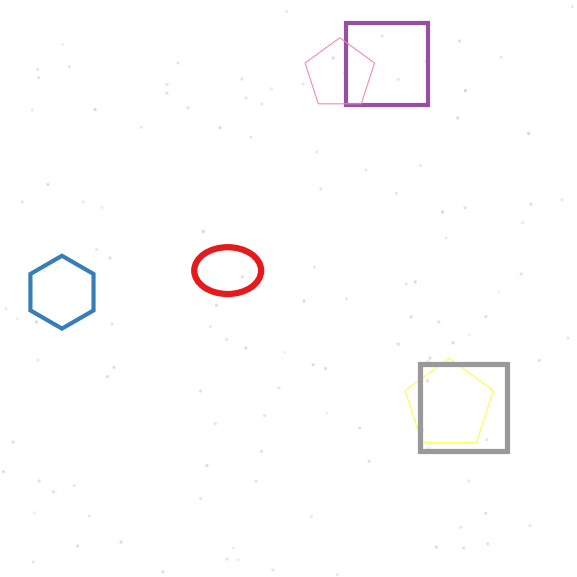[{"shape": "oval", "thickness": 3, "radius": 0.29, "center": [0.394, 0.531]}, {"shape": "hexagon", "thickness": 2, "radius": 0.32, "center": [0.107, 0.493]}, {"shape": "square", "thickness": 2, "radius": 0.35, "center": [0.67, 0.888]}, {"shape": "pentagon", "thickness": 0.5, "radius": 0.4, "center": [0.778, 0.298]}, {"shape": "pentagon", "thickness": 0.5, "radius": 0.32, "center": [0.588, 0.871]}, {"shape": "square", "thickness": 2.5, "radius": 0.38, "center": [0.803, 0.294]}]